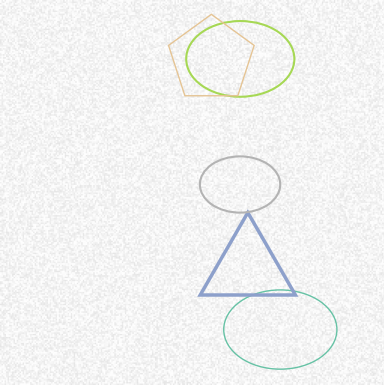[{"shape": "oval", "thickness": 1, "radius": 0.74, "center": [0.728, 0.144]}, {"shape": "triangle", "thickness": 2.5, "radius": 0.71, "center": [0.644, 0.305]}, {"shape": "oval", "thickness": 1.5, "radius": 0.7, "center": [0.624, 0.847]}, {"shape": "pentagon", "thickness": 1, "radius": 0.58, "center": [0.549, 0.846]}, {"shape": "oval", "thickness": 1.5, "radius": 0.52, "center": [0.624, 0.521]}]